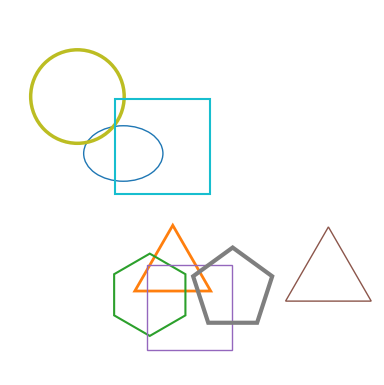[{"shape": "oval", "thickness": 1, "radius": 0.51, "center": [0.32, 0.601]}, {"shape": "triangle", "thickness": 2, "radius": 0.57, "center": [0.449, 0.301]}, {"shape": "hexagon", "thickness": 1.5, "radius": 0.53, "center": [0.389, 0.234]}, {"shape": "square", "thickness": 1, "radius": 0.55, "center": [0.492, 0.201]}, {"shape": "triangle", "thickness": 1, "radius": 0.64, "center": [0.853, 0.282]}, {"shape": "pentagon", "thickness": 3, "radius": 0.54, "center": [0.604, 0.249]}, {"shape": "circle", "thickness": 2.5, "radius": 0.61, "center": [0.201, 0.749]}, {"shape": "square", "thickness": 1.5, "radius": 0.62, "center": [0.422, 0.619]}]